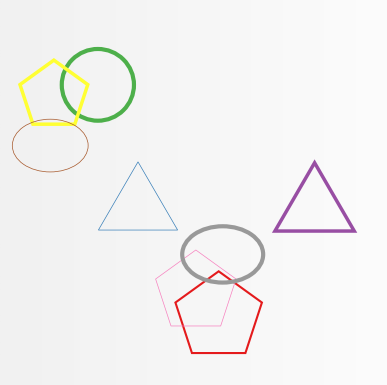[{"shape": "pentagon", "thickness": 1.5, "radius": 0.59, "center": [0.564, 0.178]}, {"shape": "triangle", "thickness": 0.5, "radius": 0.59, "center": [0.356, 0.462]}, {"shape": "circle", "thickness": 3, "radius": 0.47, "center": [0.253, 0.78]}, {"shape": "triangle", "thickness": 2.5, "radius": 0.59, "center": [0.812, 0.459]}, {"shape": "pentagon", "thickness": 2.5, "radius": 0.46, "center": [0.139, 0.752]}, {"shape": "oval", "thickness": 0.5, "radius": 0.49, "center": [0.13, 0.622]}, {"shape": "pentagon", "thickness": 0.5, "radius": 0.55, "center": [0.505, 0.242]}, {"shape": "oval", "thickness": 3, "radius": 0.52, "center": [0.575, 0.339]}]